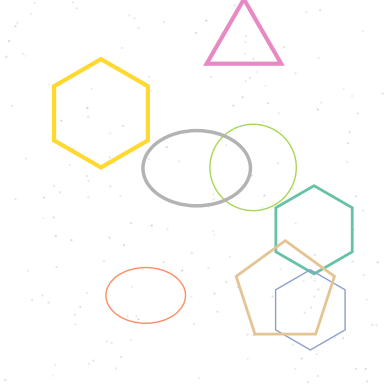[{"shape": "hexagon", "thickness": 2, "radius": 0.57, "center": [0.816, 0.403]}, {"shape": "oval", "thickness": 1, "radius": 0.52, "center": [0.378, 0.233]}, {"shape": "hexagon", "thickness": 1, "radius": 0.52, "center": [0.806, 0.195]}, {"shape": "triangle", "thickness": 3, "radius": 0.56, "center": [0.634, 0.89]}, {"shape": "circle", "thickness": 1, "radius": 0.56, "center": [0.657, 0.565]}, {"shape": "hexagon", "thickness": 3, "radius": 0.7, "center": [0.262, 0.706]}, {"shape": "pentagon", "thickness": 2, "radius": 0.67, "center": [0.741, 0.241]}, {"shape": "oval", "thickness": 2.5, "radius": 0.7, "center": [0.511, 0.563]}]